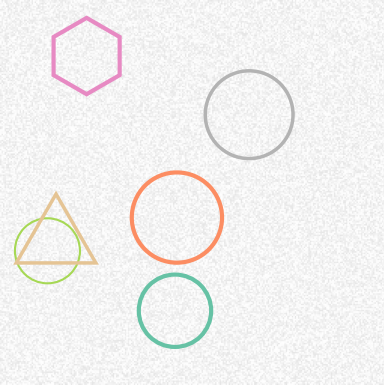[{"shape": "circle", "thickness": 3, "radius": 0.47, "center": [0.454, 0.193]}, {"shape": "circle", "thickness": 3, "radius": 0.59, "center": [0.46, 0.435]}, {"shape": "hexagon", "thickness": 3, "radius": 0.5, "center": [0.225, 0.854]}, {"shape": "circle", "thickness": 1.5, "radius": 0.42, "center": [0.123, 0.349]}, {"shape": "triangle", "thickness": 2.5, "radius": 0.6, "center": [0.146, 0.377]}, {"shape": "circle", "thickness": 2.5, "radius": 0.57, "center": [0.647, 0.702]}]